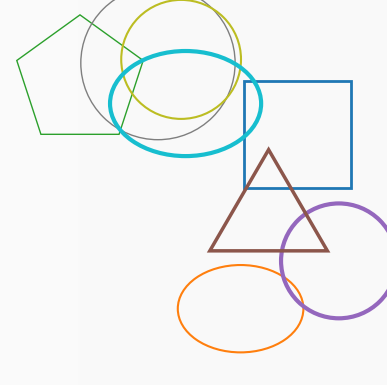[{"shape": "square", "thickness": 2, "radius": 0.69, "center": [0.767, 0.65]}, {"shape": "oval", "thickness": 1.5, "radius": 0.81, "center": [0.621, 0.198]}, {"shape": "pentagon", "thickness": 1, "radius": 0.86, "center": [0.206, 0.79]}, {"shape": "circle", "thickness": 3, "radius": 0.75, "center": [0.874, 0.322]}, {"shape": "triangle", "thickness": 2.5, "radius": 0.88, "center": [0.693, 0.436]}, {"shape": "circle", "thickness": 1, "radius": 1.0, "center": [0.408, 0.836]}, {"shape": "circle", "thickness": 1.5, "radius": 0.77, "center": [0.467, 0.846]}, {"shape": "oval", "thickness": 3, "radius": 0.97, "center": [0.479, 0.731]}]